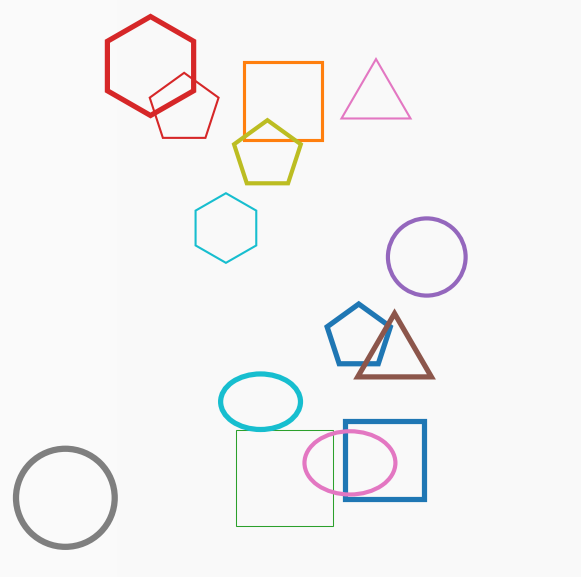[{"shape": "pentagon", "thickness": 2.5, "radius": 0.29, "center": [0.617, 0.416]}, {"shape": "square", "thickness": 2.5, "radius": 0.34, "center": [0.662, 0.203]}, {"shape": "square", "thickness": 1.5, "radius": 0.34, "center": [0.487, 0.825]}, {"shape": "square", "thickness": 0.5, "radius": 0.42, "center": [0.49, 0.171]}, {"shape": "hexagon", "thickness": 2.5, "radius": 0.43, "center": [0.259, 0.885]}, {"shape": "pentagon", "thickness": 1, "radius": 0.31, "center": [0.317, 0.811]}, {"shape": "circle", "thickness": 2, "radius": 0.33, "center": [0.734, 0.554]}, {"shape": "triangle", "thickness": 2.5, "radius": 0.37, "center": [0.679, 0.383]}, {"shape": "triangle", "thickness": 1, "radius": 0.34, "center": [0.647, 0.828]}, {"shape": "oval", "thickness": 2, "radius": 0.39, "center": [0.602, 0.198]}, {"shape": "circle", "thickness": 3, "radius": 0.42, "center": [0.112, 0.137]}, {"shape": "pentagon", "thickness": 2, "radius": 0.3, "center": [0.46, 0.731]}, {"shape": "hexagon", "thickness": 1, "radius": 0.3, "center": [0.389, 0.604]}, {"shape": "oval", "thickness": 2.5, "radius": 0.34, "center": [0.448, 0.304]}]